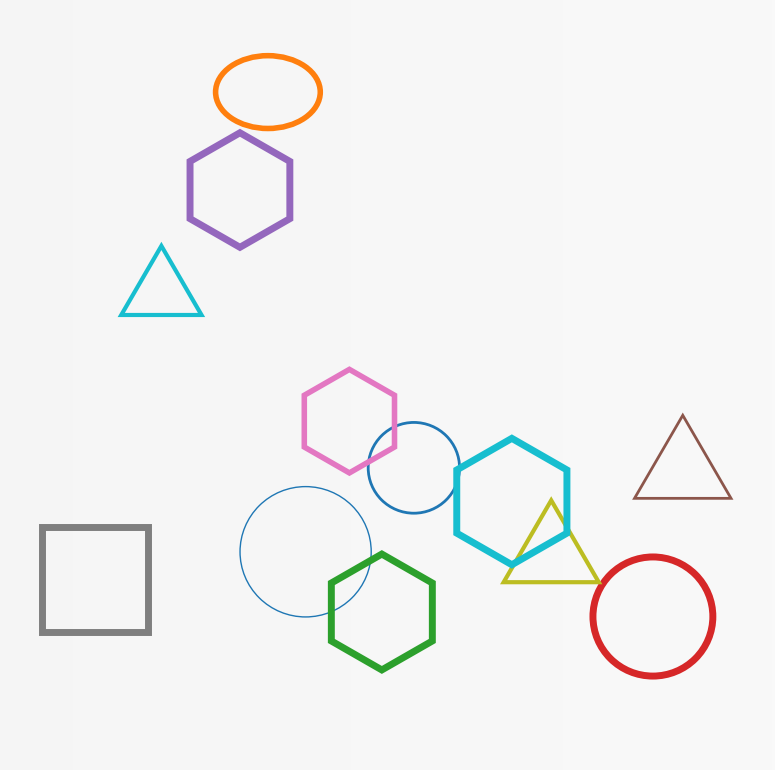[{"shape": "circle", "thickness": 0.5, "radius": 0.42, "center": [0.394, 0.283]}, {"shape": "circle", "thickness": 1, "radius": 0.29, "center": [0.534, 0.392]}, {"shape": "oval", "thickness": 2, "radius": 0.34, "center": [0.346, 0.88]}, {"shape": "hexagon", "thickness": 2.5, "radius": 0.38, "center": [0.493, 0.205]}, {"shape": "circle", "thickness": 2.5, "radius": 0.39, "center": [0.842, 0.199]}, {"shape": "hexagon", "thickness": 2.5, "radius": 0.37, "center": [0.31, 0.753]}, {"shape": "triangle", "thickness": 1, "radius": 0.36, "center": [0.881, 0.389]}, {"shape": "hexagon", "thickness": 2, "radius": 0.34, "center": [0.451, 0.453]}, {"shape": "square", "thickness": 2.5, "radius": 0.34, "center": [0.123, 0.247]}, {"shape": "triangle", "thickness": 1.5, "radius": 0.35, "center": [0.711, 0.279]}, {"shape": "triangle", "thickness": 1.5, "radius": 0.3, "center": [0.208, 0.621]}, {"shape": "hexagon", "thickness": 2.5, "radius": 0.41, "center": [0.66, 0.349]}]